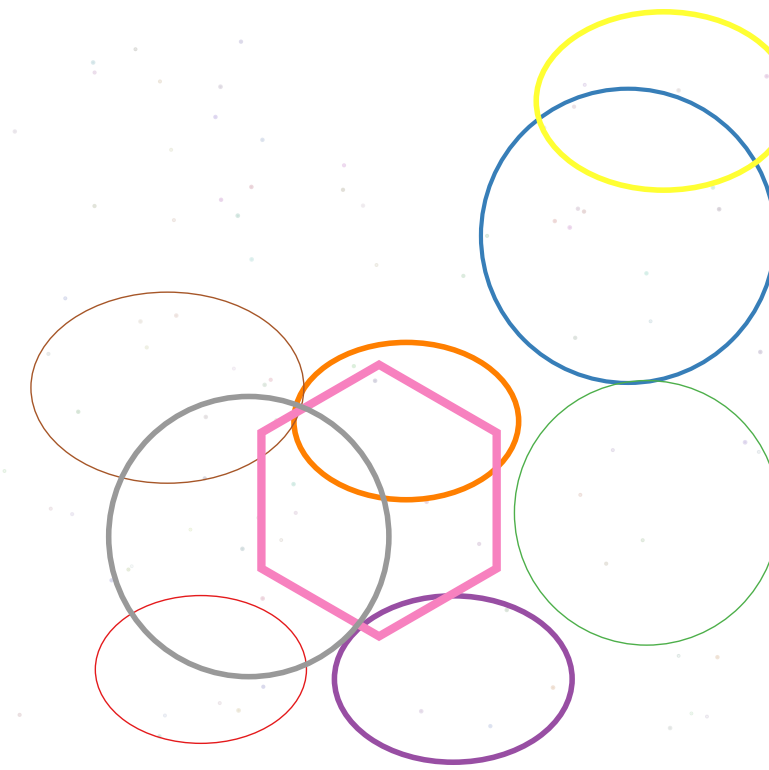[{"shape": "oval", "thickness": 0.5, "radius": 0.69, "center": [0.261, 0.131]}, {"shape": "circle", "thickness": 1.5, "radius": 0.96, "center": [0.816, 0.694]}, {"shape": "circle", "thickness": 0.5, "radius": 0.86, "center": [0.84, 0.334]}, {"shape": "oval", "thickness": 2, "radius": 0.77, "center": [0.589, 0.118]}, {"shape": "oval", "thickness": 2, "radius": 0.73, "center": [0.528, 0.453]}, {"shape": "oval", "thickness": 2, "radius": 0.83, "center": [0.862, 0.869]}, {"shape": "oval", "thickness": 0.5, "radius": 0.89, "center": [0.217, 0.497]}, {"shape": "hexagon", "thickness": 3, "radius": 0.88, "center": [0.492, 0.35]}, {"shape": "circle", "thickness": 2, "radius": 0.91, "center": [0.323, 0.303]}]